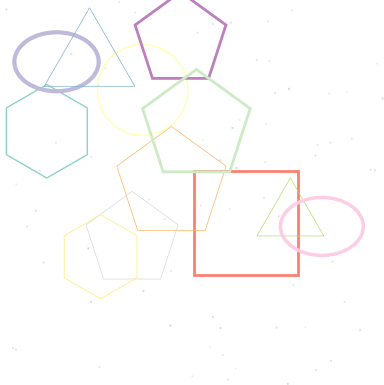[{"shape": "hexagon", "thickness": 1, "radius": 0.61, "center": [0.122, 0.659]}, {"shape": "circle", "thickness": 1, "radius": 0.59, "center": [0.37, 0.767]}, {"shape": "oval", "thickness": 3, "radius": 0.55, "center": [0.147, 0.84]}, {"shape": "square", "thickness": 2, "radius": 0.67, "center": [0.639, 0.421]}, {"shape": "triangle", "thickness": 0.5, "radius": 0.68, "center": [0.233, 0.844]}, {"shape": "pentagon", "thickness": 0.5, "radius": 0.75, "center": [0.445, 0.522]}, {"shape": "triangle", "thickness": 0.5, "radius": 0.5, "center": [0.754, 0.437]}, {"shape": "oval", "thickness": 2.5, "radius": 0.54, "center": [0.836, 0.412]}, {"shape": "pentagon", "thickness": 0.5, "radius": 0.63, "center": [0.343, 0.377]}, {"shape": "pentagon", "thickness": 2, "radius": 0.62, "center": [0.469, 0.897]}, {"shape": "pentagon", "thickness": 2, "radius": 0.73, "center": [0.51, 0.673]}, {"shape": "hexagon", "thickness": 0.5, "radius": 0.55, "center": [0.261, 0.333]}]